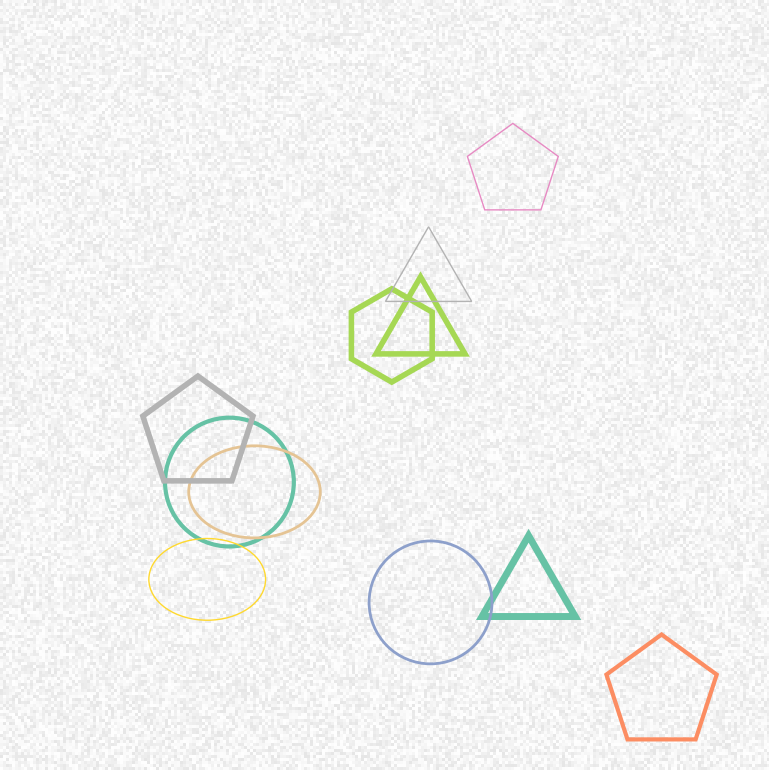[{"shape": "triangle", "thickness": 2.5, "radius": 0.35, "center": [0.687, 0.234]}, {"shape": "circle", "thickness": 1.5, "radius": 0.42, "center": [0.298, 0.374]}, {"shape": "pentagon", "thickness": 1.5, "radius": 0.38, "center": [0.859, 0.101]}, {"shape": "circle", "thickness": 1, "radius": 0.4, "center": [0.559, 0.218]}, {"shape": "pentagon", "thickness": 0.5, "radius": 0.31, "center": [0.666, 0.778]}, {"shape": "triangle", "thickness": 2, "radius": 0.33, "center": [0.546, 0.574]}, {"shape": "hexagon", "thickness": 2, "radius": 0.3, "center": [0.509, 0.564]}, {"shape": "oval", "thickness": 0.5, "radius": 0.38, "center": [0.269, 0.248]}, {"shape": "oval", "thickness": 1, "radius": 0.43, "center": [0.331, 0.361]}, {"shape": "pentagon", "thickness": 2, "radius": 0.38, "center": [0.257, 0.436]}, {"shape": "triangle", "thickness": 0.5, "radius": 0.32, "center": [0.557, 0.641]}]